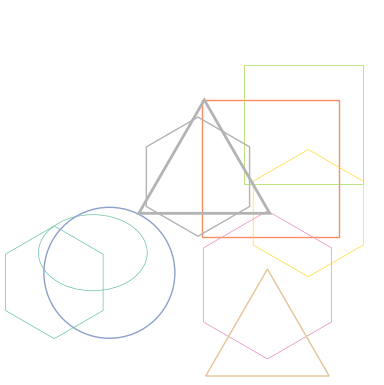[{"shape": "hexagon", "thickness": 0.5, "radius": 0.73, "center": [0.141, 0.267]}, {"shape": "oval", "thickness": 0.5, "radius": 0.71, "center": [0.241, 0.344]}, {"shape": "square", "thickness": 1, "radius": 0.89, "center": [0.703, 0.563]}, {"shape": "circle", "thickness": 1, "radius": 0.85, "center": [0.284, 0.291]}, {"shape": "hexagon", "thickness": 0.5, "radius": 0.96, "center": [0.695, 0.26]}, {"shape": "square", "thickness": 0.5, "radius": 0.78, "center": [0.788, 0.677]}, {"shape": "hexagon", "thickness": 0.5, "radius": 0.83, "center": [0.801, 0.446]}, {"shape": "triangle", "thickness": 1, "radius": 0.93, "center": [0.695, 0.116]}, {"shape": "hexagon", "thickness": 1, "radius": 0.77, "center": [0.514, 0.541]}, {"shape": "triangle", "thickness": 2, "radius": 0.98, "center": [0.531, 0.544]}]